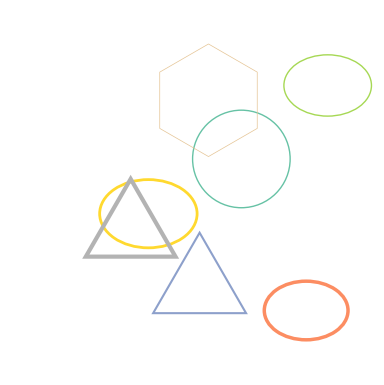[{"shape": "circle", "thickness": 1, "radius": 0.63, "center": [0.627, 0.587]}, {"shape": "oval", "thickness": 2.5, "radius": 0.54, "center": [0.795, 0.194]}, {"shape": "triangle", "thickness": 1.5, "radius": 0.7, "center": [0.518, 0.256]}, {"shape": "oval", "thickness": 1, "radius": 0.57, "center": [0.851, 0.778]}, {"shape": "oval", "thickness": 2, "radius": 0.63, "center": [0.385, 0.445]}, {"shape": "hexagon", "thickness": 0.5, "radius": 0.73, "center": [0.542, 0.74]}, {"shape": "triangle", "thickness": 3, "radius": 0.67, "center": [0.339, 0.401]}]